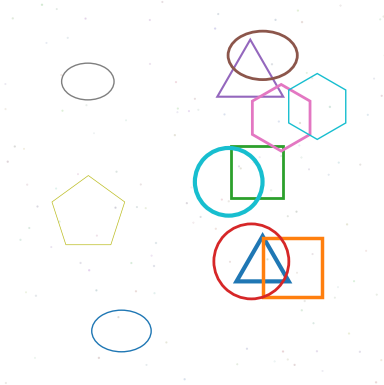[{"shape": "triangle", "thickness": 3, "radius": 0.39, "center": [0.682, 0.308]}, {"shape": "oval", "thickness": 1, "radius": 0.39, "center": [0.315, 0.14]}, {"shape": "square", "thickness": 2.5, "radius": 0.39, "center": [0.76, 0.305]}, {"shape": "square", "thickness": 2, "radius": 0.34, "center": [0.667, 0.554]}, {"shape": "circle", "thickness": 2, "radius": 0.49, "center": [0.653, 0.321]}, {"shape": "triangle", "thickness": 1.5, "radius": 0.49, "center": [0.65, 0.798]}, {"shape": "oval", "thickness": 2, "radius": 0.45, "center": [0.682, 0.856]}, {"shape": "hexagon", "thickness": 2, "radius": 0.43, "center": [0.73, 0.694]}, {"shape": "oval", "thickness": 1, "radius": 0.34, "center": [0.228, 0.788]}, {"shape": "pentagon", "thickness": 0.5, "radius": 0.5, "center": [0.229, 0.445]}, {"shape": "circle", "thickness": 3, "radius": 0.44, "center": [0.594, 0.528]}, {"shape": "hexagon", "thickness": 1, "radius": 0.43, "center": [0.824, 0.723]}]